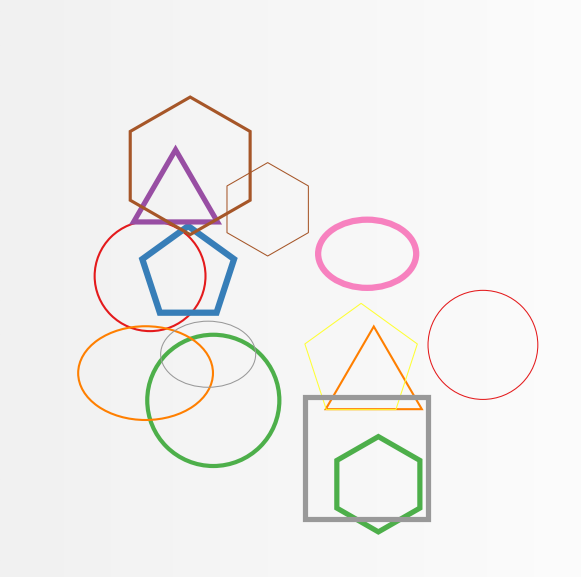[{"shape": "circle", "thickness": 1, "radius": 0.48, "center": [0.258, 0.521]}, {"shape": "circle", "thickness": 0.5, "radius": 0.47, "center": [0.831, 0.402]}, {"shape": "pentagon", "thickness": 3, "radius": 0.41, "center": [0.324, 0.525]}, {"shape": "circle", "thickness": 2, "radius": 0.57, "center": [0.367, 0.306]}, {"shape": "hexagon", "thickness": 2.5, "radius": 0.41, "center": [0.651, 0.161]}, {"shape": "triangle", "thickness": 2.5, "radius": 0.42, "center": [0.302, 0.656]}, {"shape": "triangle", "thickness": 1, "radius": 0.48, "center": [0.643, 0.338]}, {"shape": "oval", "thickness": 1, "radius": 0.58, "center": [0.25, 0.353]}, {"shape": "pentagon", "thickness": 0.5, "radius": 0.51, "center": [0.621, 0.372]}, {"shape": "hexagon", "thickness": 0.5, "radius": 0.4, "center": [0.461, 0.637]}, {"shape": "hexagon", "thickness": 1.5, "radius": 0.6, "center": [0.327, 0.712]}, {"shape": "oval", "thickness": 3, "radius": 0.42, "center": [0.632, 0.56]}, {"shape": "oval", "thickness": 0.5, "radius": 0.41, "center": [0.358, 0.386]}, {"shape": "square", "thickness": 2.5, "radius": 0.53, "center": [0.63, 0.206]}]